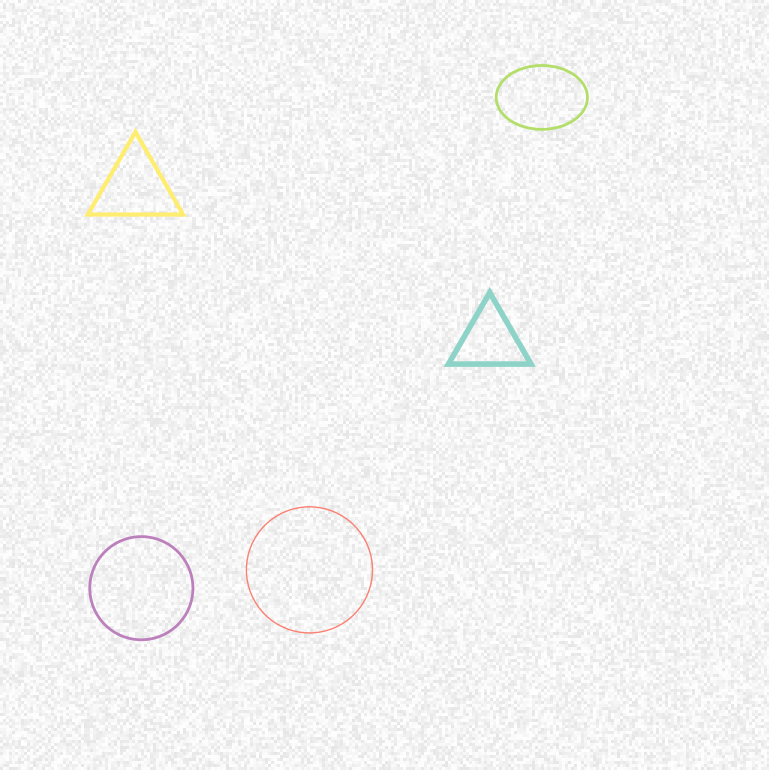[{"shape": "triangle", "thickness": 2, "radius": 0.31, "center": [0.636, 0.558]}, {"shape": "circle", "thickness": 0.5, "radius": 0.41, "center": [0.402, 0.26]}, {"shape": "oval", "thickness": 1, "radius": 0.3, "center": [0.704, 0.873]}, {"shape": "circle", "thickness": 1, "radius": 0.33, "center": [0.184, 0.236]}, {"shape": "triangle", "thickness": 1.5, "radius": 0.36, "center": [0.176, 0.757]}]